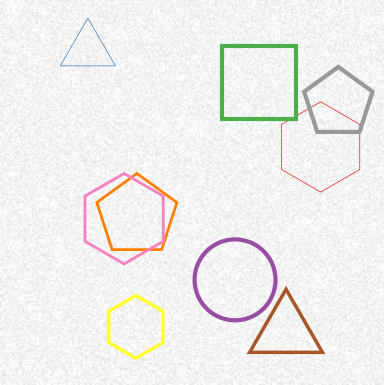[{"shape": "hexagon", "thickness": 0.5, "radius": 0.59, "center": [0.833, 0.618]}, {"shape": "triangle", "thickness": 0.5, "radius": 0.41, "center": [0.228, 0.87]}, {"shape": "square", "thickness": 3, "radius": 0.48, "center": [0.672, 0.785]}, {"shape": "circle", "thickness": 3, "radius": 0.53, "center": [0.611, 0.273]}, {"shape": "pentagon", "thickness": 2, "radius": 0.55, "center": [0.356, 0.44]}, {"shape": "hexagon", "thickness": 2.5, "radius": 0.41, "center": [0.353, 0.151]}, {"shape": "triangle", "thickness": 2.5, "radius": 0.55, "center": [0.743, 0.139]}, {"shape": "hexagon", "thickness": 2, "radius": 0.59, "center": [0.322, 0.432]}, {"shape": "pentagon", "thickness": 3, "radius": 0.47, "center": [0.879, 0.733]}]